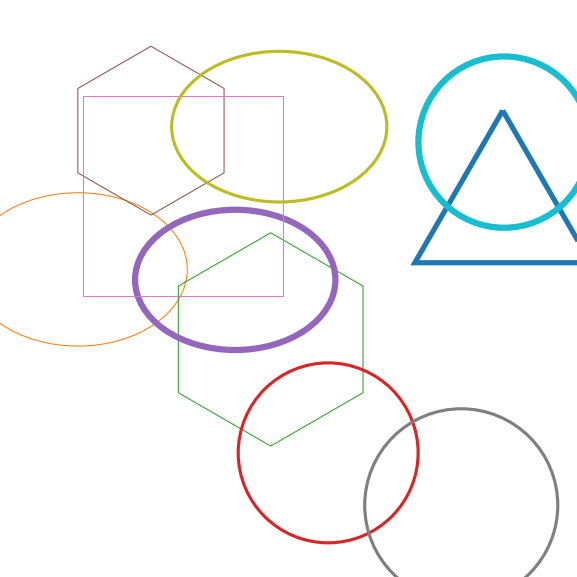[{"shape": "triangle", "thickness": 2.5, "radius": 0.88, "center": [0.871, 0.632]}, {"shape": "oval", "thickness": 0.5, "radius": 0.95, "center": [0.135, 0.533]}, {"shape": "hexagon", "thickness": 0.5, "radius": 0.92, "center": [0.469, 0.411]}, {"shape": "circle", "thickness": 1.5, "radius": 0.78, "center": [0.568, 0.215]}, {"shape": "oval", "thickness": 3, "radius": 0.87, "center": [0.407, 0.514]}, {"shape": "hexagon", "thickness": 0.5, "radius": 0.73, "center": [0.261, 0.773]}, {"shape": "square", "thickness": 0.5, "radius": 0.87, "center": [0.317, 0.66]}, {"shape": "circle", "thickness": 1.5, "radius": 0.84, "center": [0.799, 0.124]}, {"shape": "oval", "thickness": 1.5, "radius": 0.93, "center": [0.484, 0.78]}, {"shape": "circle", "thickness": 3, "radius": 0.74, "center": [0.873, 0.753]}]